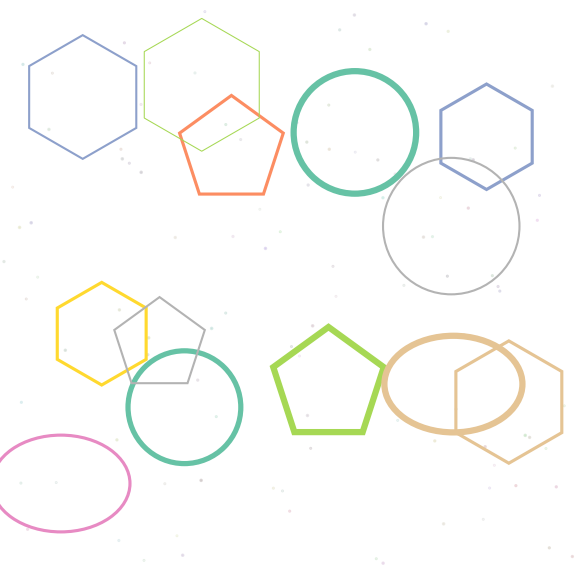[{"shape": "circle", "thickness": 3, "radius": 0.53, "center": [0.615, 0.77]}, {"shape": "circle", "thickness": 2.5, "radius": 0.49, "center": [0.319, 0.294]}, {"shape": "pentagon", "thickness": 1.5, "radius": 0.47, "center": [0.401, 0.739]}, {"shape": "hexagon", "thickness": 1, "radius": 0.54, "center": [0.143, 0.831]}, {"shape": "hexagon", "thickness": 1.5, "radius": 0.46, "center": [0.842, 0.762]}, {"shape": "oval", "thickness": 1.5, "radius": 0.6, "center": [0.105, 0.162]}, {"shape": "hexagon", "thickness": 0.5, "radius": 0.57, "center": [0.349, 0.852]}, {"shape": "pentagon", "thickness": 3, "radius": 0.5, "center": [0.569, 0.332]}, {"shape": "hexagon", "thickness": 1.5, "radius": 0.44, "center": [0.176, 0.421]}, {"shape": "hexagon", "thickness": 1.5, "radius": 0.53, "center": [0.881, 0.303]}, {"shape": "oval", "thickness": 3, "radius": 0.6, "center": [0.785, 0.334]}, {"shape": "circle", "thickness": 1, "radius": 0.59, "center": [0.781, 0.608]}, {"shape": "pentagon", "thickness": 1, "radius": 0.41, "center": [0.276, 0.402]}]